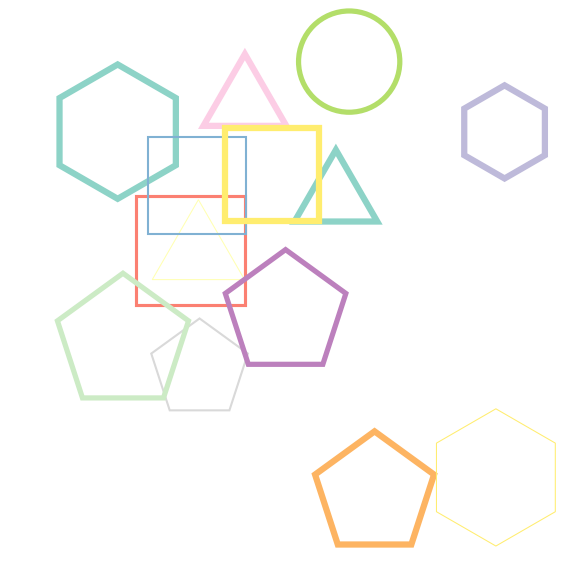[{"shape": "hexagon", "thickness": 3, "radius": 0.58, "center": [0.204, 0.771]}, {"shape": "triangle", "thickness": 3, "radius": 0.41, "center": [0.582, 0.657]}, {"shape": "triangle", "thickness": 0.5, "radius": 0.46, "center": [0.344, 0.561]}, {"shape": "hexagon", "thickness": 3, "radius": 0.4, "center": [0.874, 0.771]}, {"shape": "square", "thickness": 1.5, "radius": 0.47, "center": [0.33, 0.566]}, {"shape": "square", "thickness": 1, "radius": 0.42, "center": [0.341, 0.678]}, {"shape": "pentagon", "thickness": 3, "radius": 0.54, "center": [0.649, 0.144]}, {"shape": "circle", "thickness": 2.5, "radius": 0.44, "center": [0.605, 0.892]}, {"shape": "triangle", "thickness": 3, "radius": 0.41, "center": [0.424, 0.823]}, {"shape": "pentagon", "thickness": 1, "radius": 0.44, "center": [0.346, 0.36]}, {"shape": "pentagon", "thickness": 2.5, "radius": 0.55, "center": [0.495, 0.457]}, {"shape": "pentagon", "thickness": 2.5, "radius": 0.6, "center": [0.213, 0.407]}, {"shape": "square", "thickness": 3, "radius": 0.41, "center": [0.471, 0.697]}, {"shape": "hexagon", "thickness": 0.5, "radius": 0.59, "center": [0.859, 0.172]}]